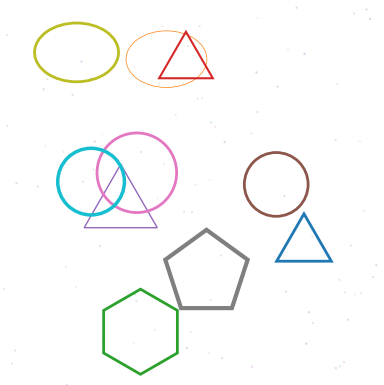[{"shape": "triangle", "thickness": 2, "radius": 0.41, "center": [0.79, 0.363]}, {"shape": "oval", "thickness": 0.5, "radius": 0.53, "center": [0.432, 0.846]}, {"shape": "hexagon", "thickness": 2, "radius": 0.55, "center": [0.365, 0.138]}, {"shape": "triangle", "thickness": 1.5, "radius": 0.4, "center": [0.483, 0.837]}, {"shape": "triangle", "thickness": 1, "radius": 0.55, "center": [0.314, 0.463]}, {"shape": "circle", "thickness": 2, "radius": 0.41, "center": [0.717, 0.521]}, {"shape": "circle", "thickness": 2, "radius": 0.52, "center": [0.355, 0.551]}, {"shape": "pentagon", "thickness": 3, "radius": 0.56, "center": [0.536, 0.291]}, {"shape": "oval", "thickness": 2, "radius": 0.55, "center": [0.199, 0.864]}, {"shape": "circle", "thickness": 2.5, "radius": 0.43, "center": [0.237, 0.528]}]